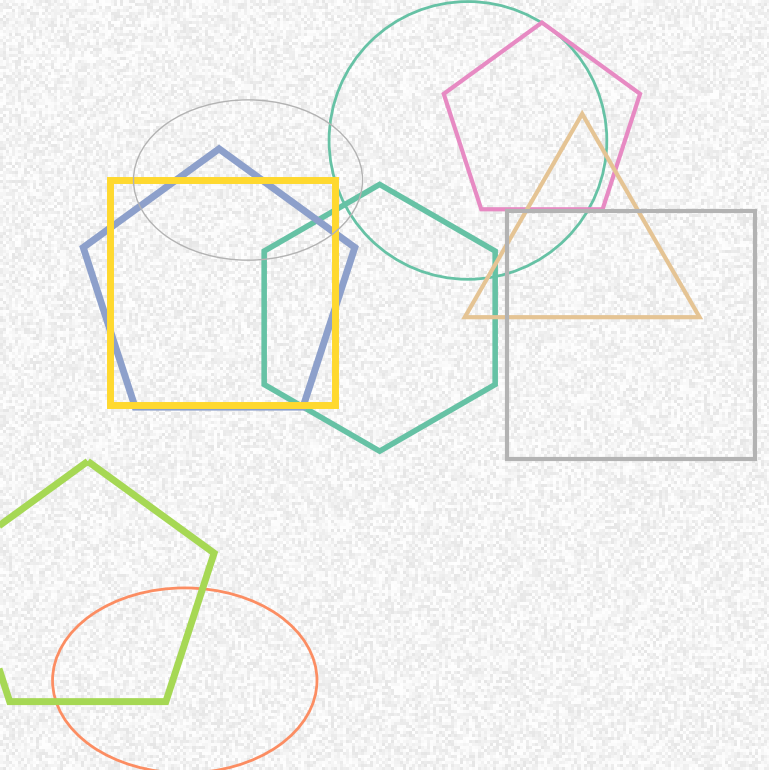[{"shape": "hexagon", "thickness": 2, "radius": 0.87, "center": [0.493, 0.587]}, {"shape": "circle", "thickness": 1, "radius": 0.9, "center": [0.608, 0.818]}, {"shape": "oval", "thickness": 1, "radius": 0.86, "center": [0.24, 0.116]}, {"shape": "pentagon", "thickness": 2.5, "radius": 0.93, "center": [0.284, 0.621]}, {"shape": "pentagon", "thickness": 1.5, "radius": 0.67, "center": [0.704, 0.837]}, {"shape": "pentagon", "thickness": 2.5, "radius": 0.86, "center": [0.114, 0.228]}, {"shape": "square", "thickness": 2.5, "radius": 0.73, "center": [0.289, 0.62]}, {"shape": "triangle", "thickness": 1.5, "radius": 0.88, "center": [0.756, 0.676]}, {"shape": "square", "thickness": 1.5, "radius": 0.8, "center": [0.82, 0.565]}, {"shape": "oval", "thickness": 0.5, "radius": 0.74, "center": [0.322, 0.766]}]